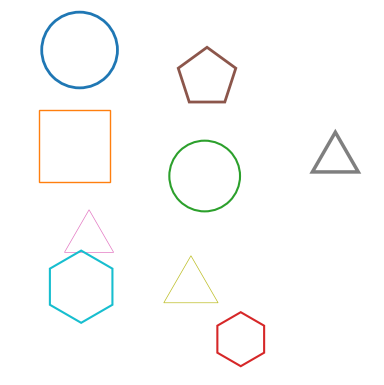[{"shape": "circle", "thickness": 2, "radius": 0.49, "center": [0.207, 0.87]}, {"shape": "square", "thickness": 1, "radius": 0.46, "center": [0.194, 0.621]}, {"shape": "circle", "thickness": 1.5, "radius": 0.46, "center": [0.532, 0.543]}, {"shape": "hexagon", "thickness": 1.5, "radius": 0.35, "center": [0.625, 0.119]}, {"shape": "pentagon", "thickness": 2, "radius": 0.39, "center": [0.538, 0.799]}, {"shape": "triangle", "thickness": 0.5, "radius": 0.37, "center": [0.231, 0.381]}, {"shape": "triangle", "thickness": 2.5, "radius": 0.34, "center": [0.871, 0.588]}, {"shape": "triangle", "thickness": 0.5, "radius": 0.41, "center": [0.496, 0.254]}, {"shape": "hexagon", "thickness": 1.5, "radius": 0.47, "center": [0.211, 0.255]}]